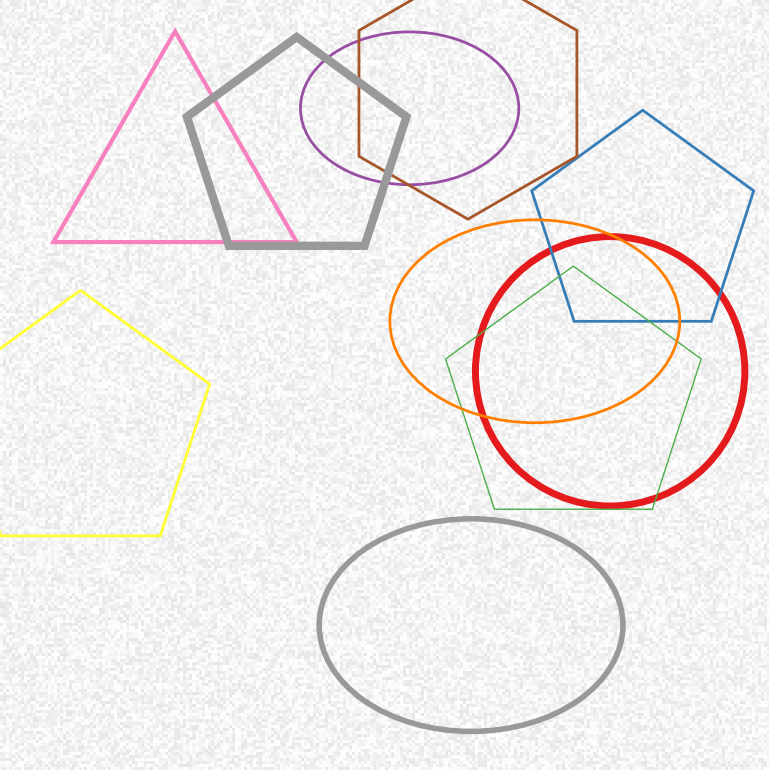[{"shape": "circle", "thickness": 2.5, "radius": 0.87, "center": [0.792, 0.518]}, {"shape": "pentagon", "thickness": 1, "radius": 0.76, "center": [0.835, 0.705]}, {"shape": "pentagon", "thickness": 0.5, "radius": 0.87, "center": [0.745, 0.48]}, {"shape": "oval", "thickness": 1, "radius": 0.71, "center": [0.532, 0.859]}, {"shape": "oval", "thickness": 1, "radius": 0.94, "center": [0.695, 0.583]}, {"shape": "pentagon", "thickness": 1, "radius": 0.88, "center": [0.105, 0.447]}, {"shape": "hexagon", "thickness": 1, "radius": 0.82, "center": [0.608, 0.879]}, {"shape": "triangle", "thickness": 1.5, "radius": 0.91, "center": [0.227, 0.777]}, {"shape": "pentagon", "thickness": 3, "radius": 0.75, "center": [0.385, 0.802]}, {"shape": "oval", "thickness": 2, "radius": 0.99, "center": [0.612, 0.188]}]